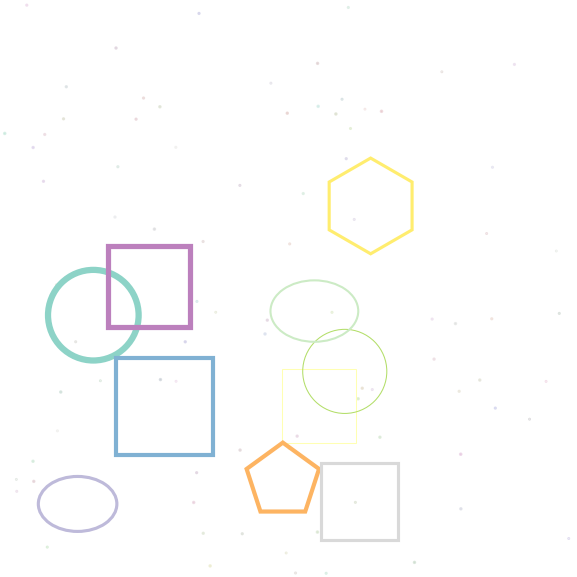[{"shape": "circle", "thickness": 3, "radius": 0.39, "center": [0.162, 0.453]}, {"shape": "square", "thickness": 0.5, "radius": 0.32, "center": [0.553, 0.296]}, {"shape": "oval", "thickness": 1.5, "radius": 0.34, "center": [0.134, 0.127]}, {"shape": "square", "thickness": 2, "radius": 0.42, "center": [0.285, 0.295]}, {"shape": "pentagon", "thickness": 2, "radius": 0.33, "center": [0.49, 0.167]}, {"shape": "circle", "thickness": 0.5, "radius": 0.36, "center": [0.597, 0.356]}, {"shape": "square", "thickness": 1.5, "radius": 0.33, "center": [0.622, 0.13]}, {"shape": "square", "thickness": 2.5, "radius": 0.35, "center": [0.258, 0.503]}, {"shape": "oval", "thickness": 1, "radius": 0.38, "center": [0.544, 0.46]}, {"shape": "hexagon", "thickness": 1.5, "radius": 0.41, "center": [0.642, 0.643]}]